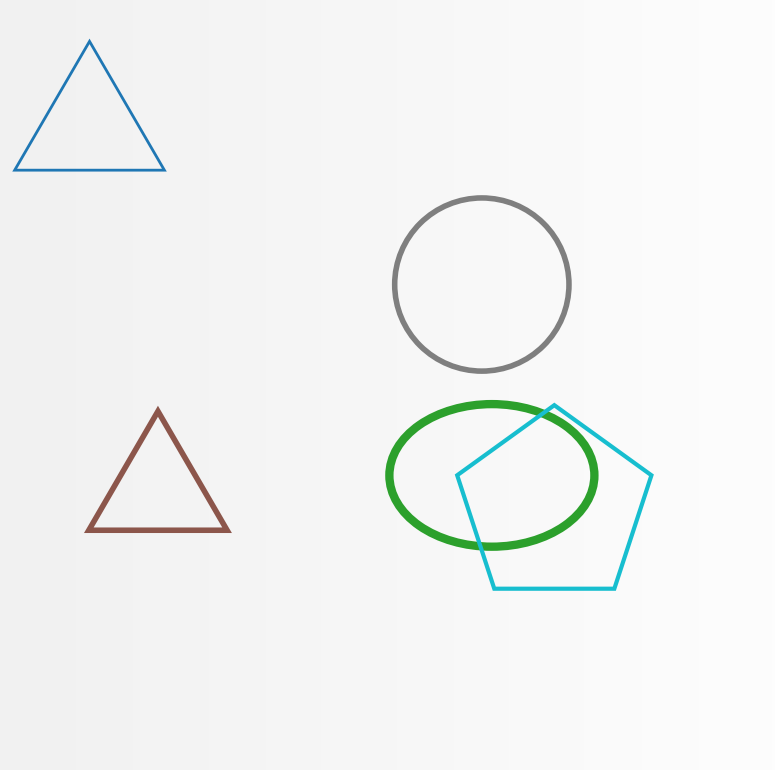[{"shape": "triangle", "thickness": 1, "radius": 0.56, "center": [0.116, 0.835]}, {"shape": "oval", "thickness": 3, "radius": 0.66, "center": [0.635, 0.383]}, {"shape": "triangle", "thickness": 2, "radius": 0.52, "center": [0.204, 0.363]}, {"shape": "circle", "thickness": 2, "radius": 0.56, "center": [0.622, 0.63]}, {"shape": "pentagon", "thickness": 1.5, "radius": 0.66, "center": [0.715, 0.342]}]